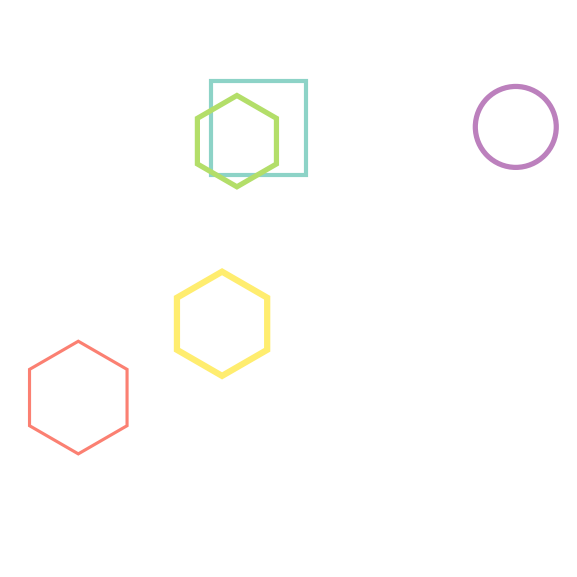[{"shape": "square", "thickness": 2, "radius": 0.41, "center": [0.448, 0.777]}, {"shape": "hexagon", "thickness": 1.5, "radius": 0.49, "center": [0.136, 0.311]}, {"shape": "hexagon", "thickness": 2.5, "radius": 0.4, "center": [0.41, 0.755]}, {"shape": "circle", "thickness": 2.5, "radius": 0.35, "center": [0.893, 0.779]}, {"shape": "hexagon", "thickness": 3, "radius": 0.45, "center": [0.385, 0.438]}]